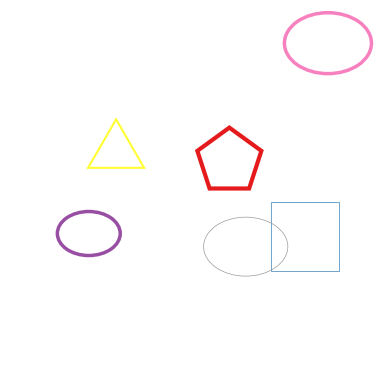[{"shape": "pentagon", "thickness": 3, "radius": 0.44, "center": [0.596, 0.581]}, {"shape": "square", "thickness": 0.5, "radius": 0.44, "center": [0.792, 0.386]}, {"shape": "oval", "thickness": 2.5, "radius": 0.41, "center": [0.231, 0.393]}, {"shape": "triangle", "thickness": 1.5, "radius": 0.42, "center": [0.302, 0.606]}, {"shape": "oval", "thickness": 2.5, "radius": 0.57, "center": [0.852, 0.888]}, {"shape": "oval", "thickness": 0.5, "radius": 0.55, "center": [0.638, 0.359]}]